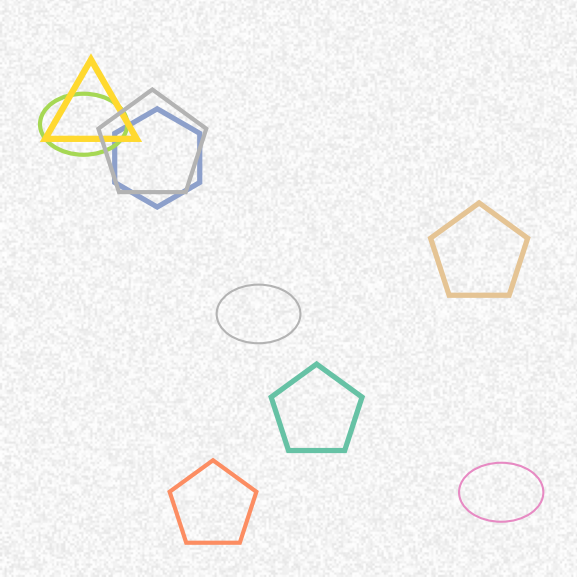[{"shape": "pentagon", "thickness": 2.5, "radius": 0.41, "center": [0.548, 0.286]}, {"shape": "pentagon", "thickness": 2, "radius": 0.39, "center": [0.369, 0.123]}, {"shape": "hexagon", "thickness": 2.5, "radius": 0.43, "center": [0.272, 0.726]}, {"shape": "oval", "thickness": 1, "radius": 0.36, "center": [0.868, 0.147]}, {"shape": "oval", "thickness": 2, "radius": 0.38, "center": [0.145, 0.784]}, {"shape": "triangle", "thickness": 3, "radius": 0.46, "center": [0.158, 0.804]}, {"shape": "pentagon", "thickness": 2.5, "radius": 0.44, "center": [0.83, 0.559]}, {"shape": "pentagon", "thickness": 2, "radius": 0.49, "center": [0.264, 0.746]}, {"shape": "oval", "thickness": 1, "radius": 0.36, "center": [0.448, 0.456]}]